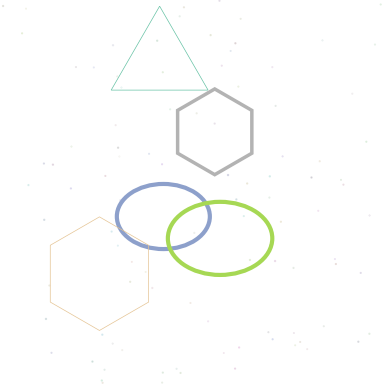[{"shape": "triangle", "thickness": 0.5, "radius": 0.73, "center": [0.415, 0.839]}, {"shape": "oval", "thickness": 3, "radius": 0.6, "center": [0.424, 0.438]}, {"shape": "oval", "thickness": 3, "radius": 0.68, "center": [0.572, 0.381]}, {"shape": "hexagon", "thickness": 0.5, "radius": 0.74, "center": [0.258, 0.289]}, {"shape": "hexagon", "thickness": 2.5, "radius": 0.56, "center": [0.558, 0.658]}]